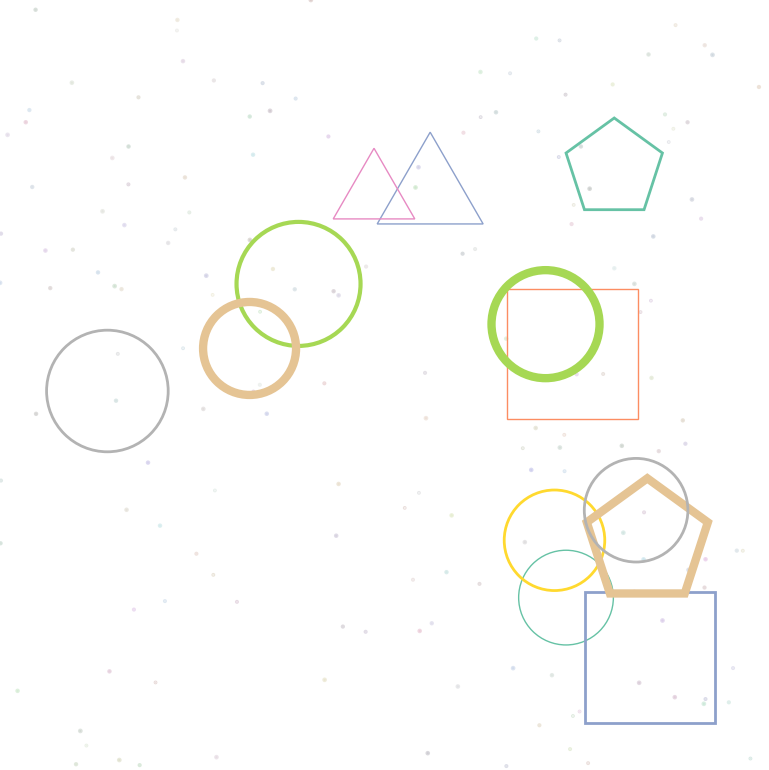[{"shape": "pentagon", "thickness": 1, "radius": 0.33, "center": [0.798, 0.781]}, {"shape": "circle", "thickness": 0.5, "radius": 0.31, "center": [0.735, 0.224]}, {"shape": "square", "thickness": 0.5, "radius": 0.42, "center": [0.743, 0.54]}, {"shape": "triangle", "thickness": 0.5, "radius": 0.4, "center": [0.559, 0.749]}, {"shape": "square", "thickness": 1, "radius": 0.42, "center": [0.844, 0.146]}, {"shape": "triangle", "thickness": 0.5, "radius": 0.31, "center": [0.486, 0.746]}, {"shape": "circle", "thickness": 1.5, "radius": 0.4, "center": [0.388, 0.631]}, {"shape": "circle", "thickness": 3, "radius": 0.35, "center": [0.708, 0.579]}, {"shape": "circle", "thickness": 1, "radius": 0.33, "center": [0.72, 0.298]}, {"shape": "circle", "thickness": 3, "radius": 0.3, "center": [0.324, 0.547]}, {"shape": "pentagon", "thickness": 3, "radius": 0.41, "center": [0.841, 0.296]}, {"shape": "circle", "thickness": 1, "radius": 0.34, "center": [0.826, 0.337]}, {"shape": "circle", "thickness": 1, "radius": 0.39, "center": [0.139, 0.492]}]